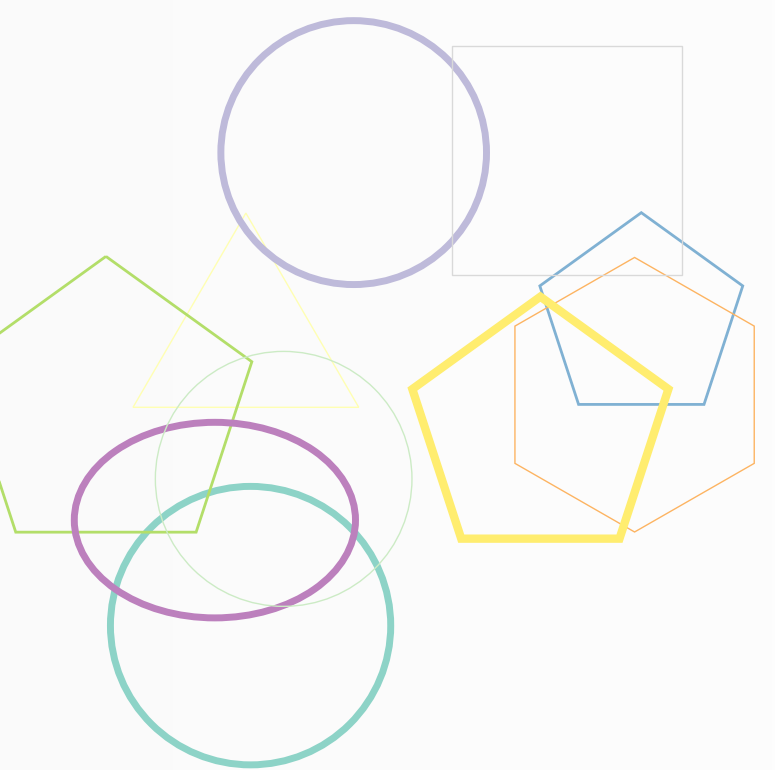[{"shape": "circle", "thickness": 2.5, "radius": 0.9, "center": [0.323, 0.188]}, {"shape": "triangle", "thickness": 0.5, "radius": 0.84, "center": [0.317, 0.555]}, {"shape": "circle", "thickness": 2.5, "radius": 0.86, "center": [0.456, 0.802]}, {"shape": "pentagon", "thickness": 1, "radius": 0.69, "center": [0.827, 0.586]}, {"shape": "hexagon", "thickness": 0.5, "radius": 0.89, "center": [0.819, 0.487]}, {"shape": "pentagon", "thickness": 1, "radius": 0.99, "center": [0.137, 0.469]}, {"shape": "square", "thickness": 0.5, "radius": 0.74, "center": [0.731, 0.792]}, {"shape": "oval", "thickness": 2.5, "radius": 0.91, "center": [0.277, 0.325]}, {"shape": "circle", "thickness": 0.5, "radius": 0.83, "center": [0.366, 0.378]}, {"shape": "pentagon", "thickness": 3, "radius": 0.87, "center": [0.697, 0.441]}]